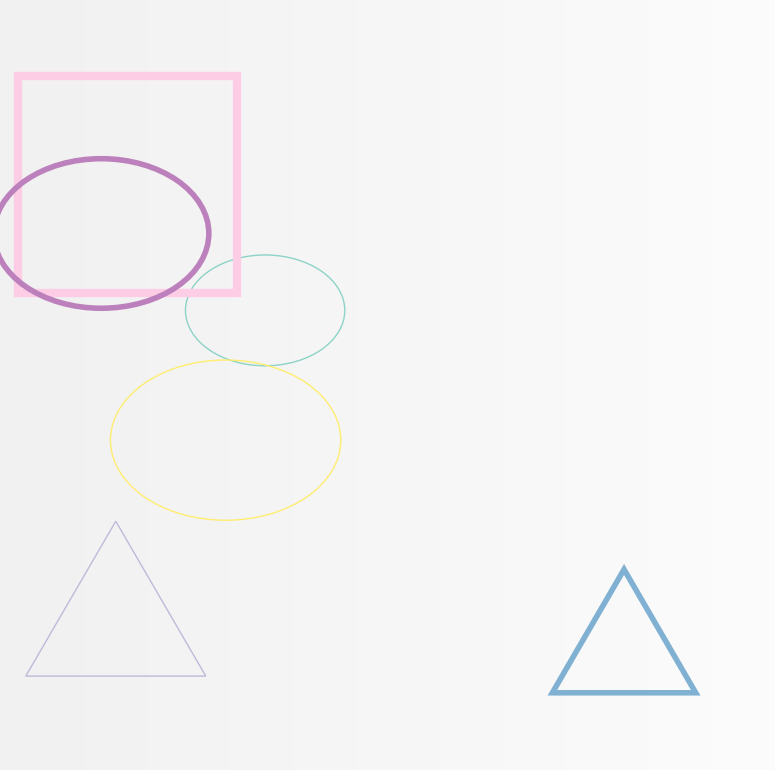[{"shape": "oval", "thickness": 0.5, "radius": 0.51, "center": [0.342, 0.597]}, {"shape": "triangle", "thickness": 0.5, "radius": 0.67, "center": [0.149, 0.189]}, {"shape": "triangle", "thickness": 2, "radius": 0.53, "center": [0.805, 0.154]}, {"shape": "square", "thickness": 3, "radius": 0.71, "center": [0.165, 0.76]}, {"shape": "oval", "thickness": 2, "radius": 0.69, "center": [0.131, 0.697]}, {"shape": "oval", "thickness": 0.5, "radius": 0.74, "center": [0.291, 0.428]}]